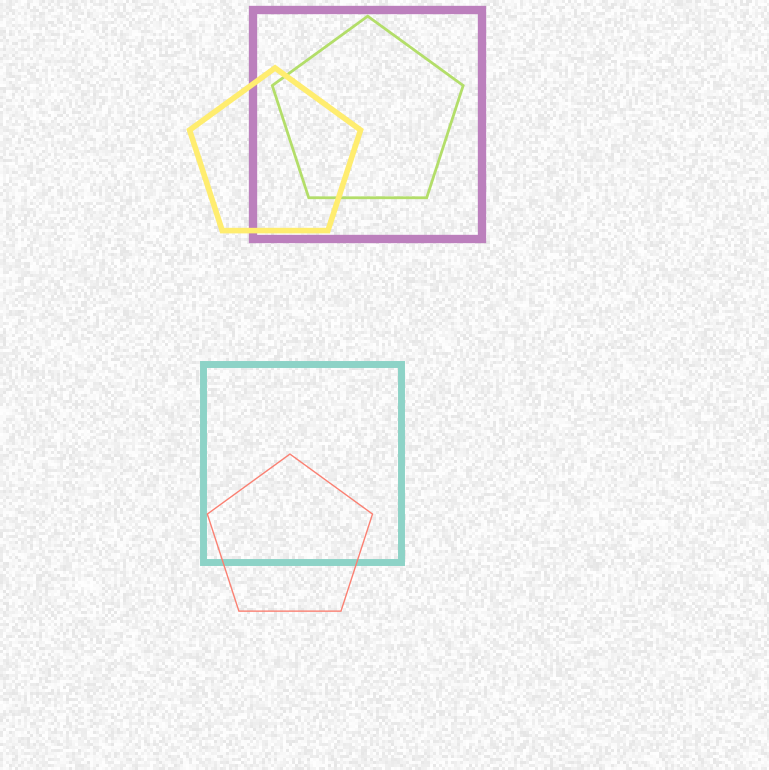[{"shape": "square", "thickness": 2.5, "radius": 0.64, "center": [0.393, 0.399]}, {"shape": "pentagon", "thickness": 0.5, "radius": 0.56, "center": [0.377, 0.298]}, {"shape": "pentagon", "thickness": 1, "radius": 0.65, "center": [0.478, 0.849]}, {"shape": "square", "thickness": 3, "radius": 0.74, "center": [0.477, 0.838]}, {"shape": "pentagon", "thickness": 2, "radius": 0.58, "center": [0.357, 0.795]}]